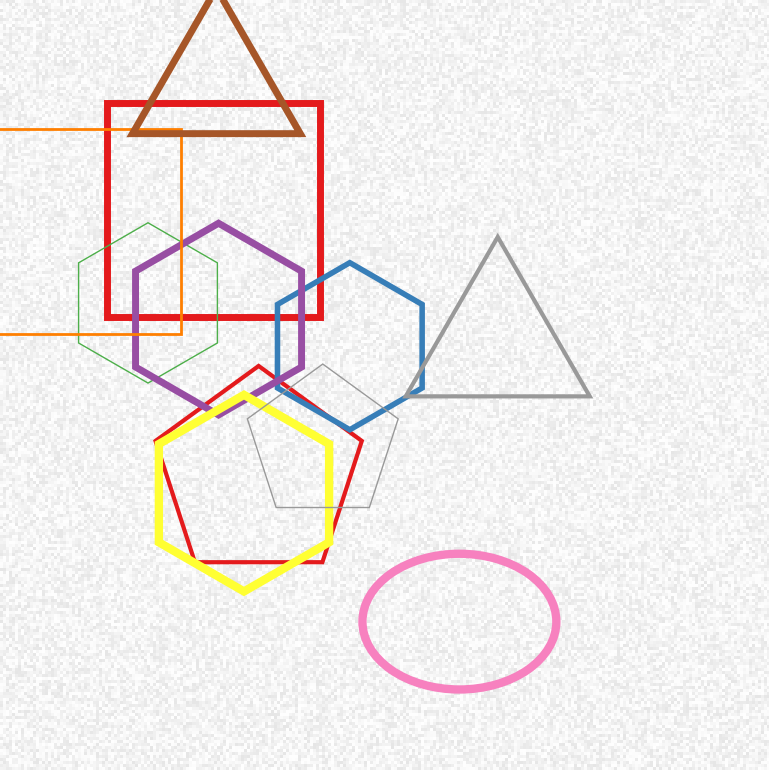[{"shape": "square", "thickness": 2.5, "radius": 0.69, "center": [0.277, 0.727]}, {"shape": "pentagon", "thickness": 1.5, "radius": 0.7, "center": [0.336, 0.384]}, {"shape": "hexagon", "thickness": 2, "radius": 0.54, "center": [0.454, 0.55]}, {"shape": "hexagon", "thickness": 0.5, "radius": 0.52, "center": [0.192, 0.607]}, {"shape": "hexagon", "thickness": 2.5, "radius": 0.62, "center": [0.284, 0.586]}, {"shape": "square", "thickness": 1, "radius": 0.66, "center": [0.102, 0.699]}, {"shape": "hexagon", "thickness": 3, "radius": 0.64, "center": [0.317, 0.36]}, {"shape": "triangle", "thickness": 2.5, "radius": 0.63, "center": [0.281, 0.889]}, {"shape": "oval", "thickness": 3, "radius": 0.63, "center": [0.597, 0.193]}, {"shape": "pentagon", "thickness": 0.5, "radius": 0.51, "center": [0.419, 0.424]}, {"shape": "triangle", "thickness": 1.5, "radius": 0.69, "center": [0.646, 0.554]}]